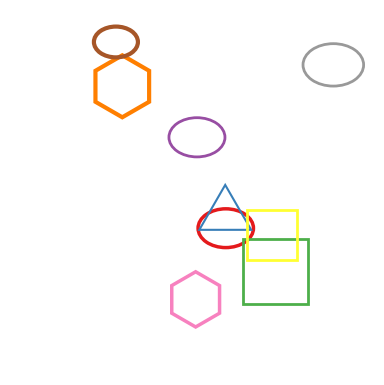[{"shape": "oval", "thickness": 2.5, "radius": 0.36, "center": [0.586, 0.407]}, {"shape": "triangle", "thickness": 1.5, "radius": 0.39, "center": [0.585, 0.442]}, {"shape": "square", "thickness": 2, "radius": 0.42, "center": [0.715, 0.295]}, {"shape": "oval", "thickness": 2, "radius": 0.36, "center": [0.512, 0.643]}, {"shape": "hexagon", "thickness": 3, "radius": 0.4, "center": [0.318, 0.776]}, {"shape": "square", "thickness": 2, "radius": 0.33, "center": [0.707, 0.39]}, {"shape": "oval", "thickness": 3, "radius": 0.29, "center": [0.301, 0.891]}, {"shape": "hexagon", "thickness": 2.5, "radius": 0.36, "center": [0.508, 0.222]}, {"shape": "oval", "thickness": 2, "radius": 0.39, "center": [0.866, 0.832]}]